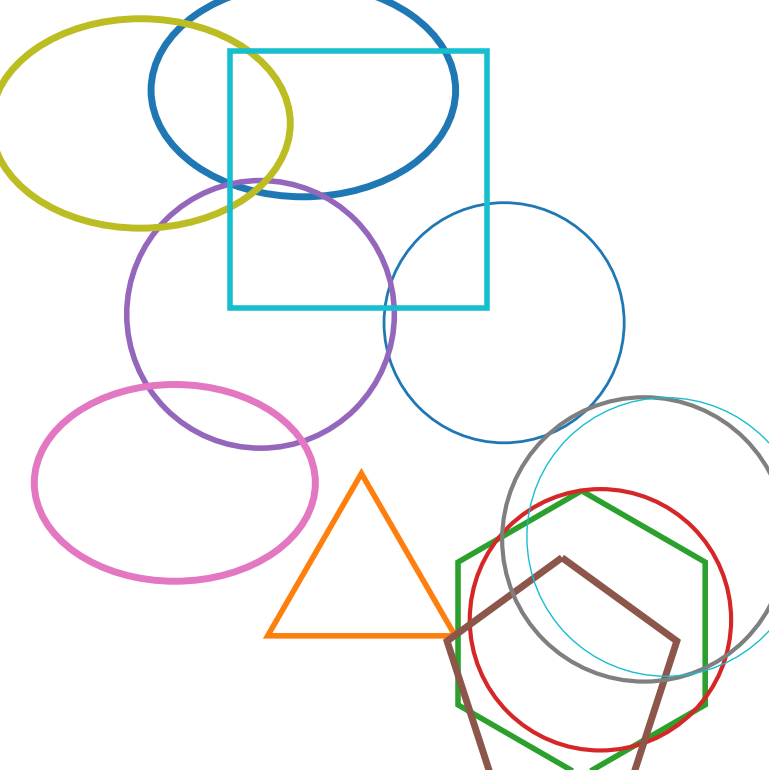[{"shape": "circle", "thickness": 1, "radius": 0.78, "center": [0.655, 0.581]}, {"shape": "oval", "thickness": 2.5, "radius": 0.99, "center": [0.394, 0.883]}, {"shape": "triangle", "thickness": 2, "radius": 0.7, "center": [0.469, 0.245]}, {"shape": "hexagon", "thickness": 2, "radius": 0.93, "center": [0.755, 0.177]}, {"shape": "circle", "thickness": 1.5, "radius": 0.85, "center": [0.78, 0.195]}, {"shape": "circle", "thickness": 2, "radius": 0.87, "center": [0.338, 0.592]}, {"shape": "pentagon", "thickness": 2.5, "radius": 0.78, "center": [0.73, 0.119]}, {"shape": "oval", "thickness": 2.5, "radius": 0.91, "center": [0.227, 0.373]}, {"shape": "circle", "thickness": 1.5, "radius": 0.92, "center": [0.837, 0.299]}, {"shape": "oval", "thickness": 2.5, "radius": 0.97, "center": [0.183, 0.84]}, {"shape": "circle", "thickness": 0.5, "radius": 0.9, "center": [0.865, 0.303]}, {"shape": "square", "thickness": 2, "radius": 0.83, "center": [0.466, 0.767]}]